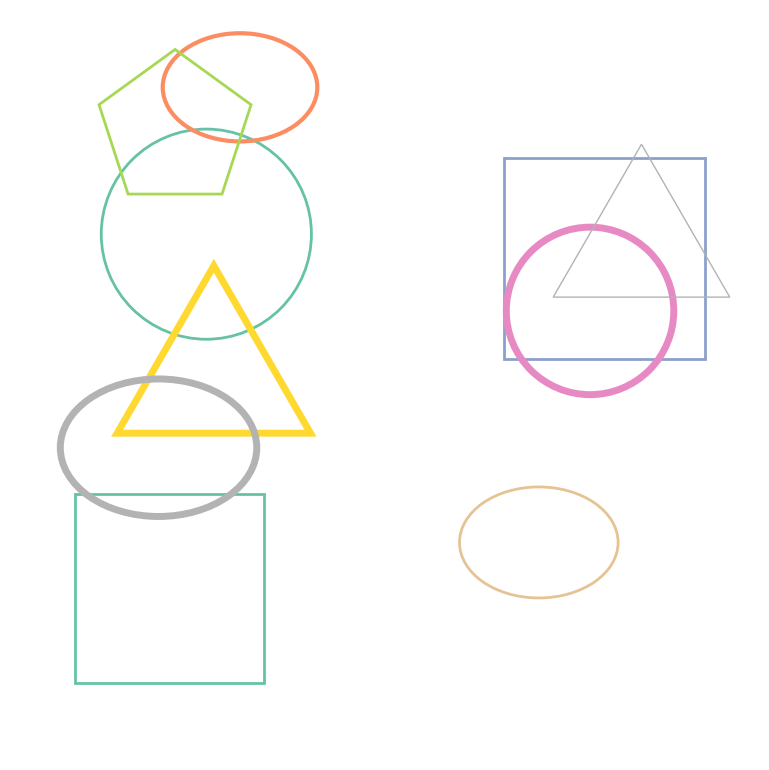[{"shape": "circle", "thickness": 1, "radius": 0.68, "center": [0.268, 0.696]}, {"shape": "square", "thickness": 1, "radius": 0.61, "center": [0.22, 0.235]}, {"shape": "oval", "thickness": 1.5, "radius": 0.5, "center": [0.312, 0.887]}, {"shape": "square", "thickness": 1, "radius": 0.65, "center": [0.785, 0.664]}, {"shape": "circle", "thickness": 2.5, "radius": 0.54, "center": [0.766, 0.596]}, {"shape": "pentagon", "thickness": 1, "radius": 0.52, "center": [0.227, 0.832]}, {"shape": "triangle", "thickness": 2.5, "radius": 0.72, "center": [0.278, 0.51]}, {"shape": "oval", "thickness": 1, "radius": 0.51, "center": [0.7, 0.296]}, {"shape": "oval", "thickness": 2.5, "radius": 0.64, "center": [0.206, 0.419]}, {"shape": "triangle", "thickness": 0.5, "radius": 0.66, "center": [0.833, 0.68]}]